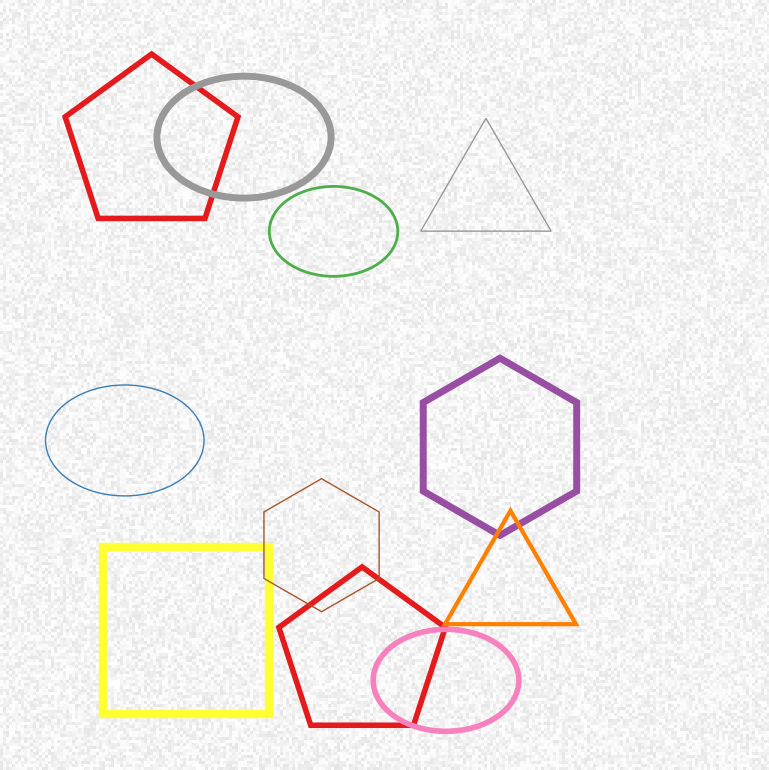[{"shape": "pentagon", "thickness": 2, "radius": 0.59, "center": [0.197, 0.812]}, {"shape": "pentagon", "thickness": 2, "radius": 0.57, "center": [0.47, 0.15]}, {"shape": "oval", "thickness": 0.5, "radius": 0.51, "center": [0.162, 0.428]}, {"shape": "oval", "thickness": 1, "radius": 0.42, "center": [0.433, 0.7]}, {"shape": "hexagon", "thickness": 2.5, "radius": 0.58, "center": [0.649, 0.42]}, {"shape": "triangle", "thickness": 1.5, "radius": 0.49, "center": [0.663, 0.239]}, {"shape": "square", "thickness": 3, "radius": 0.54, "center": [0.241, 0.181]}, {"shape": "hexagon", "thickness": 0.5, "radius": 0.43, "center": [0.418, 0.292]}, {"shape": "oval", "thickness": 2, "radius": 0.47, "center": [0.579, 0.116]}, {"shape": "oval", "thickness": 2.5, "radius": 0.57, "center": [0.317, 0.822]}, {"shape": "triangle", "thickness": 0.5, "radius": 0.49, "center": [0.631, 0.749]}]